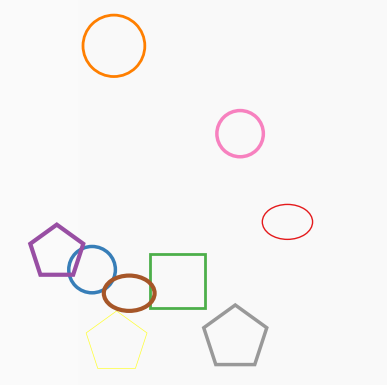[{"shape": "oval", "thickness": 1, "radius": 0.32, "center": [0.742, 0.424]}, {"shape": "circle", "thickness": 2.5, "radius": 0.3, "center": [0.238, 0.3]}, {"shape": "square", "thickness": 2, "radius": 0.35, "center": [0.458, 0.27]}, {"shape": "pentagon", "thickness": 3, "radius": 0.36, "center": [0.147, 0.345]}, {"shape": "circle", "thickness": 2, "radius": 0.4, "center": [0.294, 0.881]}, {"shape": "pentagon", "thickness": 0.5, "radius": 0.41, "center": [0.301, 0.11]}, {"shape": "oval", "thickness": 3, "radius": 0.33, "center": [0.333, 0.238]}, {"shape": "circle", "thickness": 2.5, "radius": 0.3, "center": [0.62, 0.653]}, {"shape": "pentagon", "thickness": 2.5, "radius": 0.43, "center": [0.607, 0.122]}]